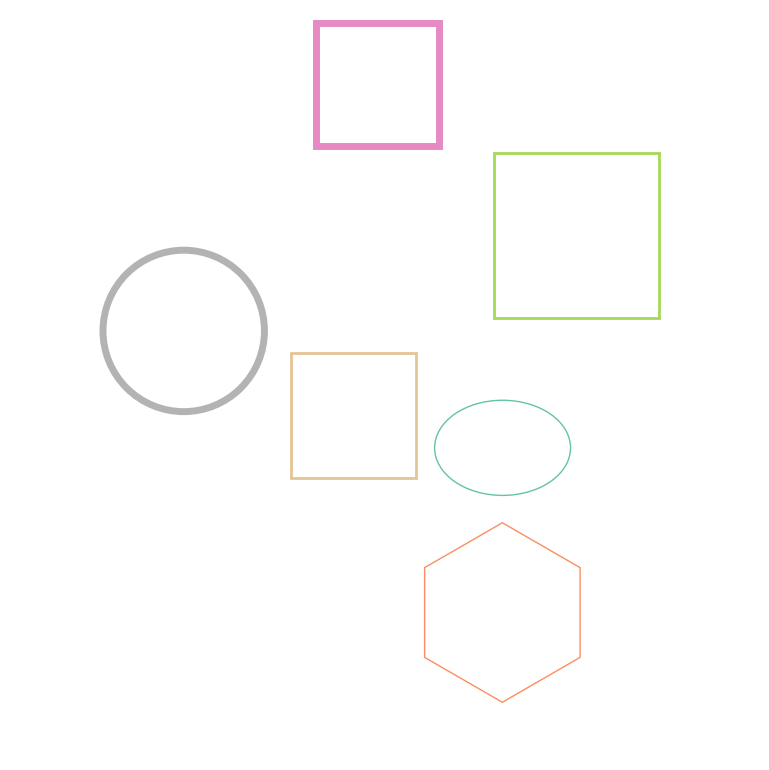[{"shape": "oval", "thickness": 0.5, "radius": 0.44, "center": [0.653, 0.418]}, {"shape": "hexagon", "thickness": 0.5, "radius": 0.58, "center": [0.652, 0.205]}, {"shape": "square", "thickness": 2.5, "radius": 0.4, "center": [0.49, 0.89]}, {"shape": "square", "thickness": 1, "radius": 0.54, "center": [0.749, 0.694]}, {"shape": "square", "thickness": 1, "radius": 0.41, "center": [0.459, 0.46]}, {"shape": "circle", "thickness": 2.5, "radius": 0.52, "center": [0.239, 0.57]}]